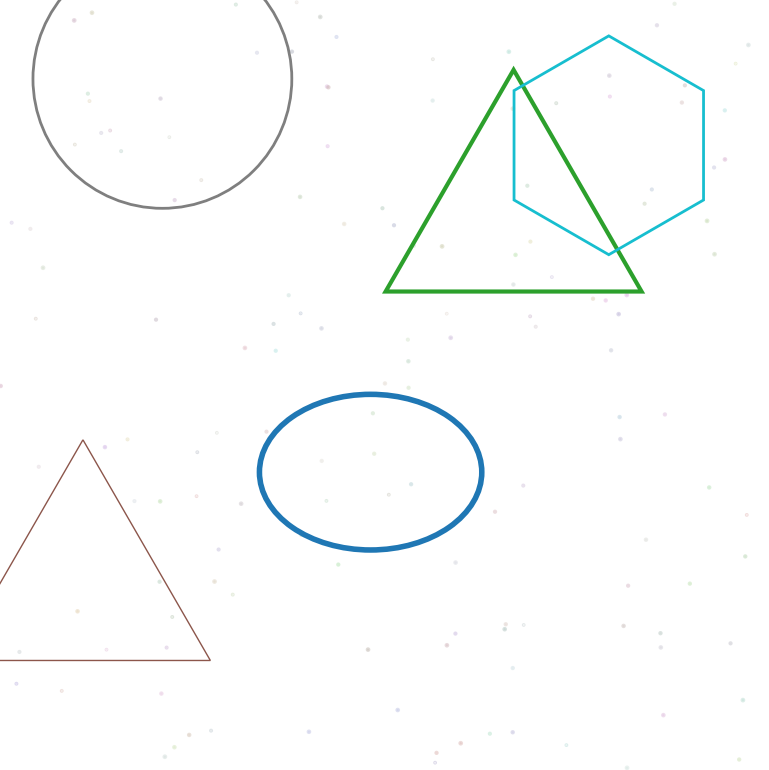[{"shape": "oval", "thickness": 2, "radius": 0.72, "center": [0.481, 0.387]}, {"shape": "triangle", "thickness": 1.5, "radius": 0.96, "center": [0.667, 0.717]}, {"shape": "triangle", "thickness": 0.5, "radius": 0.96, "center": [0.108, 0.238]}, {"shape": "circle", "thickness": 1, "radius": 0.84, "center": [0.211, 0.898]}, {"shape": "hexagon", "thickness": 1, "radius": 0.71, "center": [0.791, 0.811]}]